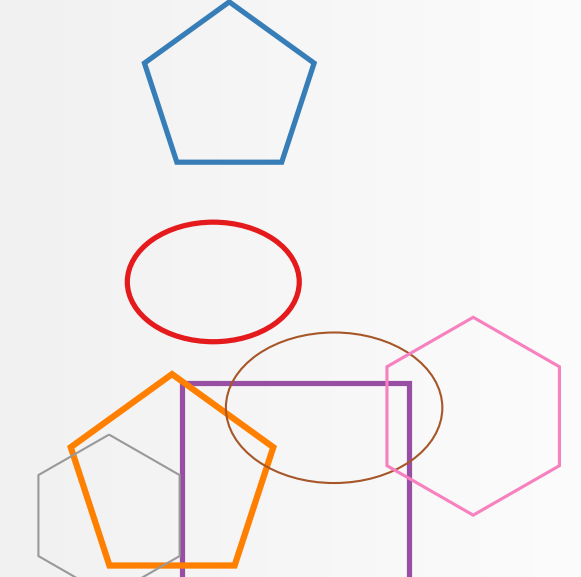[{"shape": "oval", "thickness": 2.5, "radius": 0.74, "center": [0.367, 0.511]}, {"shape": "pentagon", "thickness": 2.5, "radius": 0.77, "center": [0.394, 0.842]}, {"shape": "square", "thickness": 2.5, "radius": 0.98, "center": [0.508, 0.141]}, {"shape": "pentagon", "thickness": 3, "radius": 0.92, "center": [0.296, 0.168]}, {"shape": "oval", "thickness": 1, "radius": 0.93, "center": [0.575, 0.293]}, {"shape": "hexagon", "thickness": 1.5, "radius": 0.86, "center": [0.814, 0.278]}, {"shape": "hexagon", "thickness": 1, "radius": 0.7, "center": [0.188, 0.106]}]